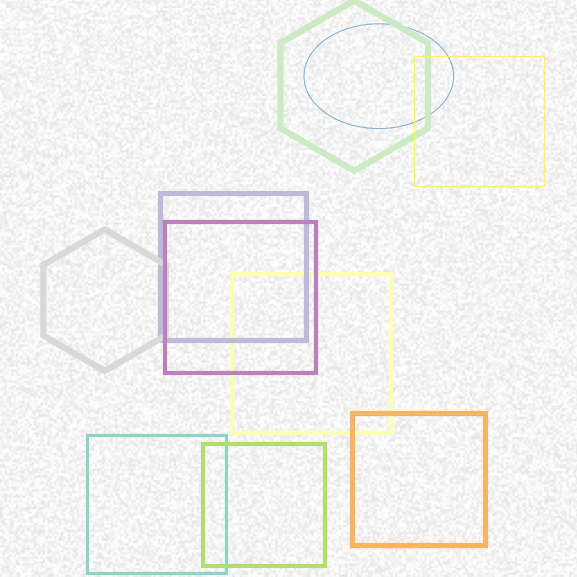[{"shape": "square", "thickness": 1.5, "radius": 0.6, "center": [0.271, 0.126]}, {"shape": "square", "thickness": 2, "radius": 0.69, "center": [0.539, 0.387]}, {"shape": "square", "thickness": 2.5, "radius": 0.64, "center": [0.403, 0.538]}, {"shape": "oval", "thickness": 0.5, "radius": 0.65, "center": [0.656, 0.867]}, {"shape": "square", "thickness": 2.5, "radius": 0.57, "center": [0.725, 0.17]}, {"shape": "square", "thickness": 2, "radius": 0.53, "center": [0.457, 0.125]}, {"shape": "hexagon", "thickness": 3, "radius": 0.61, "center": [0.181, 0.479]}, {"shape": "square", "thickness": 2, "radius": 0.65, "center": [0.417, 0.484]}, {"shape": "hexagon", "thickness": 3, "radius": 0.74, "center": [0.613, 0.851]}, {"shape": "square", "thickness": 0.5, "radius": 0.56, "center": [0.829, 0.789]}]